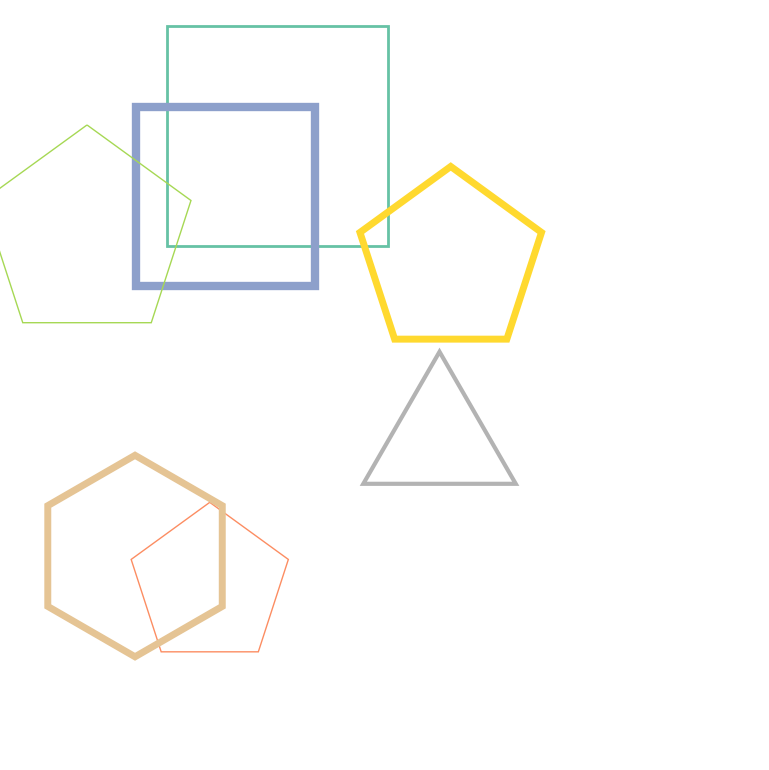[{"shape": "square", "thickness": 1, "radius": 0.72, "center": [0.36, 0.823]}, {"shape": "pentagon", "thickness": 0.5, "radius": 0.54, "center": [0.272, 0.24]}, {"shape": "square", "thickness": 3, "radius": 0.58, "center": [0.293, 0.745]}, {"shape": "pentagon", "thickness": 0.5, "radius": 0.71, "center": [0.113, 0.696]}, {"shape": "pentagon", "thickness": 2.5, "radius": 0.62, "center": [0.585, 0.66]}, {"shape": "hexagon", "thickness": 2.5, "radius": 0.65, "center": [0.175, 0.278]}, {"shape": "triangle", "thickness": 1.5, "radius": 0.57, "center": [0.571, 0.429]}]